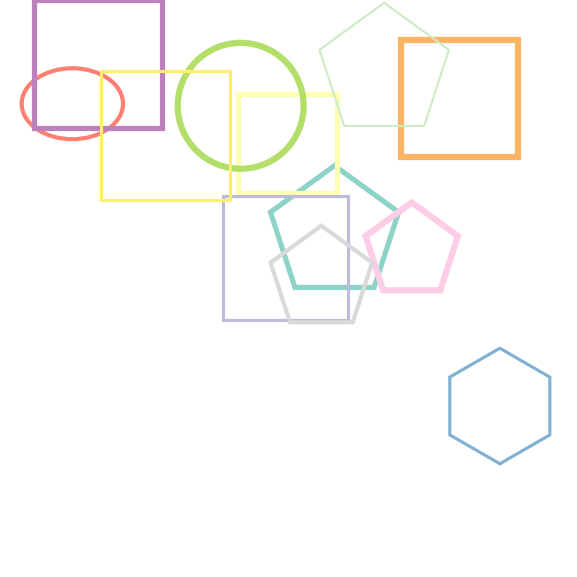[{"shape": "pentagon", "thickness": 2.5, "radius": 0.58, "center": [0.579, 0.596]}, {"shape": "square", "thickness": 2.5, "radius": 0.43, "center": [0.498, 0.75]}, {"shape": "square", "thickness": 1.5, "radius": 0.54, "center": [0.495, 0.552]}, {"shape": "oval", "thickness": 2, "radius": 0.44, "center": [0.125, 0.82]}, {"shape": "hexagon", "thickness": 1.5, "radius": 0.5, "center": [0.865, 0.296]}, {"shape": "square", "thickness": 3, "radius": 0.5, "center": [0.796, 0.829]}, {"shape": "circle", "thickness": 3, "radius": 0.55, "center": [0.417, 0.816]}, {"shape": "pentagon", "thickness": 3, "radius": 0.42, "center": [0.713, 0.564]}, {"shape": "pentagon", "thickness": 2, "radius": 0.46, "center": [0.556, 0.516]}, {"shape": "square", "thickness": 2.5, "radius": 0.55, "center": [0.17, 0.889]}, {"shape": "pentagon", "thickness": 1, "radius": 0.59, "center": [0.665, 0.876]}, {"shape": "square", "thickness": 1.5, "radius": 0.56, "center": [0.287, 0.764]}]